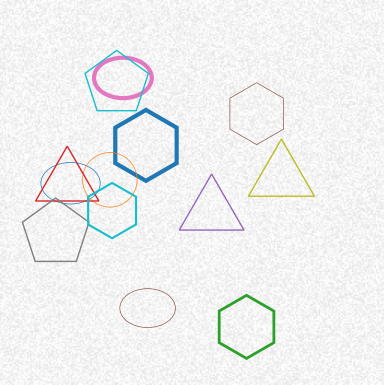[{"shape": "hexagon", "thickness": 3, "radius": 0.46, "center": [0.379, 0.622]}, {"shape": "oval", "thickness": 0.5, "radius": 0.39, "center": [0.183, 0.524]}, {"shape": "circle", "thickness": 0.5, "radius": 0.35, "center": [0.285, 0.533]}, {"shape": "hexagon", "thickness": 2, "radius": 0.41, "center": [0.64, 0.151]}, {"shape": "triangle", "thickness": 1, "radius": 0.47, "center": [0.175, 0.525]}, {"shape": "triangle", "thickness": 1, "radius": 0.49, "center": [0.55, 0.451]}, {"shape": "hexagon", "thickness": 0.5, "radius": 0.4, "center": [0.667, 0.705]}, {"shape": "oval", "thickness": 0.5, "radius": 0.36, "center": [0.383, 0.2]}, {"shape": "oval", "thickness": 3, "radius": 0.38, "center": [0.319, 0.798]}, {"shape": "pentagon", "thickness": 1, "radius": 0.45, "center": [0.145, 0.395]}, {"shape": "triangle", "thickness": 1, "radius": 0.5, "center": [0.731, 0.54]}, {"shape": "pentagon", "thickness": 1, "radius": 0.43, "center": [0.303, 0.783]}, {"shape": "hexagon", "thickness": 1.5, "radius": 0.36, "center": [0.291, 0.453]}]